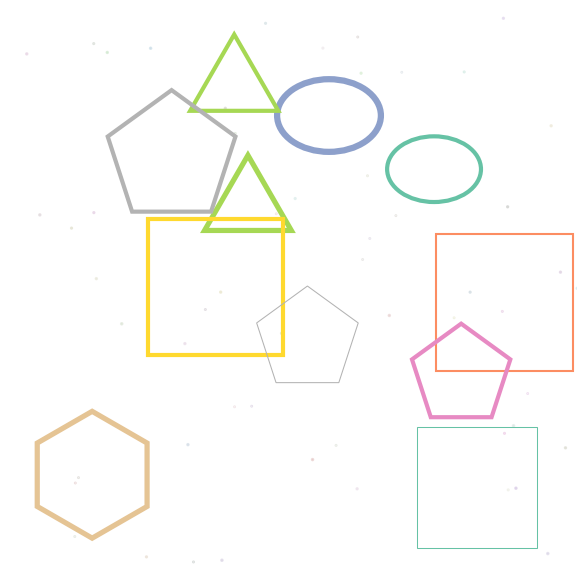[{"shape": "oval", "thickness": 2, "radius": 0.41, "center": [0.752, 0.706]}, {"shape": "square", "thickness": 0.5, "radius": 0.52, "center": [0.826, 0.155]}, {"shape": "square", "thickness": 1, "radius": 0.59, "center": [0.873, 0.476]}, {"shape": "oval", "thickness": 3, "radius": 0.45, "center": [0.57, 0.799]}, {"shape": "pentagon", "thickness": 2, "radius": 0.45, "center": [0.799, 0.349]}, {"shape": "triangle", "thickness": 2.5, "radius": 0.43, "center": [0.429, 0.643]}, {"shape": "triangle", "thickness": 2, "radius": 0.44, "center": [0.406, 0.851]}, {"shape": "square", "thickness": 2, "radius": 0.59, "center": [0.373, 0.502]}, {"shape": "hexagon", "thickness": 2.5, "radius": 0.55, "center": [0.16, 0.177]}, {"shape": "pentagon", "thickness": 0.5, "radius": 0.46, "center": [0.532, 0.411]}, {"shape": "pentagon", "thickness": 2, "radius": 0.58, "center": [0.297, 0.727]}]